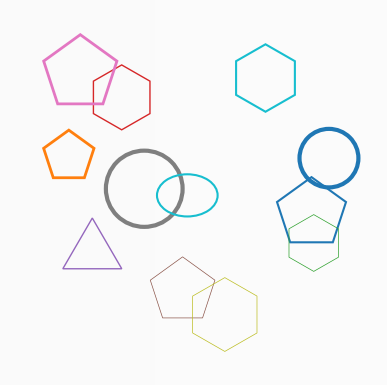[{"shape": "circle", "thickness": 3, "radius": 0.38, "center": [0.849, 0.589]}, {"shape": "pentagon", "thickness": 1.5, "radius": 0.47, "center": [0.804, 0.446]}, {"shape": "pentagon", "thickness": 2, "radius": 0.34, "center": [0.178, 0.594]}, {"shape": "hexagon", "thickness": 0.5, "radius": 0.37, "center": [0.81, 0.369]}, {"shape": "hexagon", "thickness": 1, "radius": 0.42, "center": [0.314, 0.747]}, {"shape": "triangle", "thickness": 1, "radius": 0.44, "center": [0.238, 0.346]}, {"shape": "pentagon", "thickness": 0.5, "radius": 0.44, "center": [0.471, 0.245]}, {"shape": "pentagon", "thickness": 2, "radius": 0.5, "center": [0.207, 0.811]}, {"shape": "circle", "thickness": 3, "radius": 0.49, "center": [0.372, 0.51]}, {"shape": "hexagon", "thickness": 0.5, "radius": 0.48, "center": [0.58, 0.183]}, {"shape": "oval", "thickness": 1.5, "radius": 0.39, "center": [0.483, 0.493]}, {"shape": "hexagon", "thickness": 1.5, "radius": 0.44, "center": [0.685, 0.797]}]